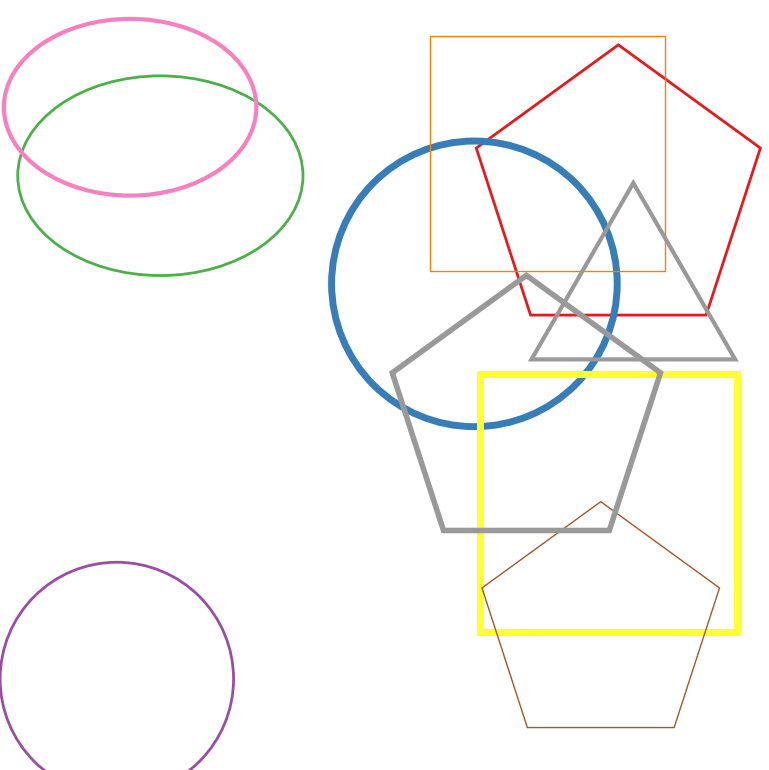[{"shape": "pentagon", "thickness": 1, "radius": 0.97, "center": [0.803, 0.748]}, {"shape": "circle", "thickness": 2.5, "radius": 0.93, "center": [0.616, 0.631]}, {"shape": "oval", "thickness": 1, "radius": 0.93, "center": [0.208, 0.772]}, {"shape": "circle", "thickness": 1, "radius": 0.76, "center": [0.152, 0.118]}, {"shape": "square", "thickness": 0.5, "radius": 0.76, "center": [0.711, 0.801]}, {"shape": "square", "thickness": 2.5, "radius": 0.84, "center": [0.79, 0.347]}, {"shape": "pentagon", "thickness": 0.5, "radius": 0.81, "center": [0.78, 0.186]}, {"shape": "oval", "thickness": 1.5, "radius": 0.82, "center": [0.169, 0.861]}, {"shape": "triangle", "thickness": 1.5, "radius": 0.76, "center": [0.822, 0.61]}, {"shape": "pentagon", "thickness": 2, "radius": 0.92, "center": [0.684, 0.459]}]